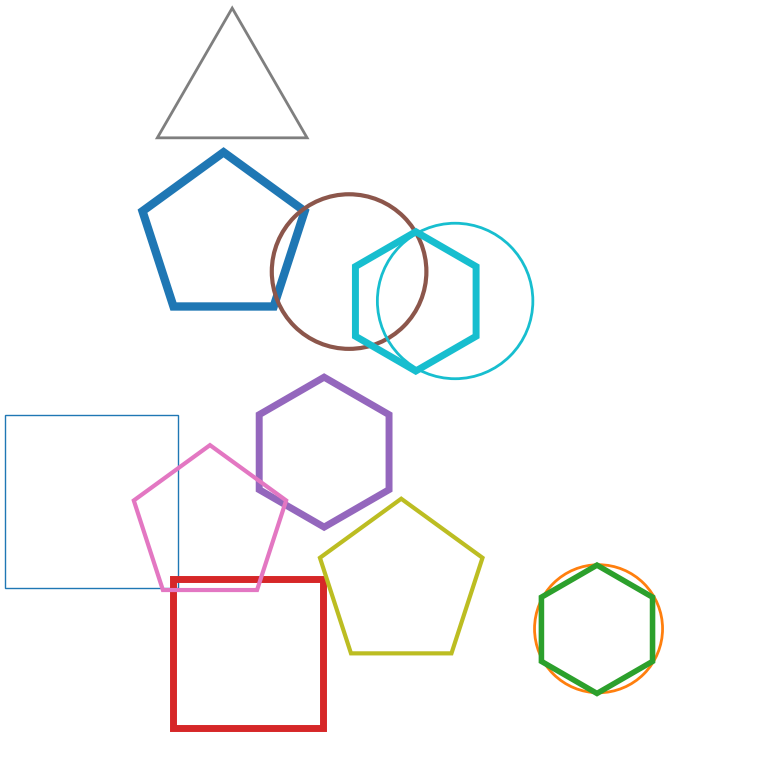[{"shape": "pentagon", "thickness": 3, "radius": 0.55, "center": [0.29, 0.692]}, {"shape": "square", "thickness": 0.5, "radius": 0.56, "center": [0.119, 0.349]}, {"shape": "circle", "thickness": 1, "radius": 0.42, "center": [0.777, 0.183]}, {"shape": "hexagon", "thickness": 2, "radius": 0.42, "center": [0.775, 0.183]}, {"shape": "square", "thickness": 2.5, "radius": 0.49, "center": [0.322, 0.151]}, {"shape": "hexagon", "thickness": 2.5, "radius": 0.49, "center": [0.421, 0.413]}, {"shape": "circle", "thickness": 1.5, "radius": 0.5, "center": [0.453, 0.647]}, {"shape": "pentagon", "thickness": 1.5, "radius": 0.52, "center": [0.273, 0.318]}, {"shape": "triangle", "thickness": 1, "radius": 0.56, "center": [0.302, 0.877]}, {"shape": "pentagon", "thickness": 1.5, "radius": 0.56, "center": [0.521, 0.241]}, {"shape": "circle", "thickness": 1, "radius": 0.5, "center": [0.591, 0.609]}, {"shape": "hexagon", "thickness": 2.5, "radius": 0.45, "center": [0.54, 0.609]}]